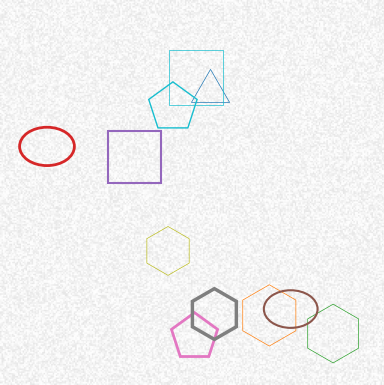[{"shape": "triangle", "thickness": 0.5, "radius": 0.29, "center": [0.547, 0.763]}, {"shape": "hexagon", "thickness": 0.5, "radius": 0.4, "center": [0.699, 0.181]}, {"shape": "hexagon", "thickness": 0.5, "radius": 0.38, "center": [0.865, 0.134]}, {"shape": "oval", "thickness": 2, "radius": 0.36, "center": [0.122, 0.62]}, {"shape": "square", "thickness": 1.5, "radius": 0.34, "center": [0.349, 0.592]}, {"shape": "oval", "thickness": 1.5, "radius": 0.35, "center": [0.755, 0.197]}, {"shape": "pentagon", "thickness": 2, "radius": 0.32, "center": [0.505, 0.125]}, {"shape": "hexagon", "thickness": 2.5, "radius": 0.33, "center": [0.557, 0.184]}, {"shape": "hexagon", "thickness": 0.5, "radius": 0.32, "center": [0.436, 0.348]}, {"shape": "pentagon", "thickness": 1, "radius": 0.33, "center": [0.449, 0.721]}, {"shape": "square", "thickness": 0.5, "radius": 0.35, "center": [0.51, 0.798]}]